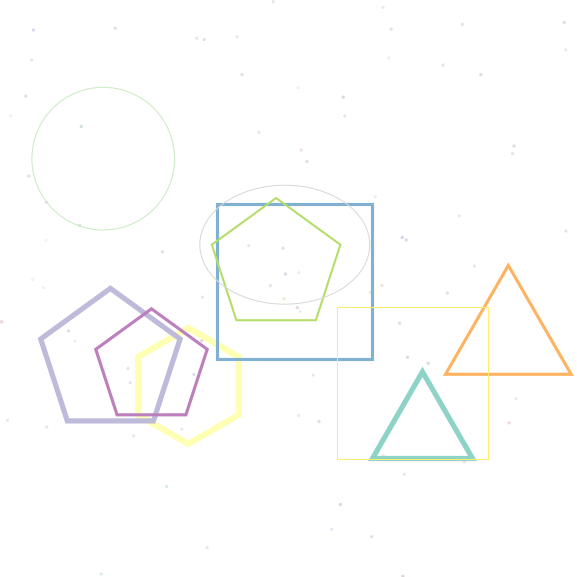[{"shape": "triangle", "thickness": 2.5, "radius": 0.5, "center": [0.732, 0.255]}, {"shape": "hexagon", "thickness": 3, "radius": 0.5, "center": [0.326, 0.331]}, {"shape": "pentagon", "thickness": 2.5, "radius": 0.63, "center": [0.191, 0.373]}, {"shape": "square", "thickness": 1.5, "radius": 0.67, "center": [0.51, 0.511]}, {"shape": "triangle", "thickness": 1.5, "radius": 0.63, "center": [0.88, 0.414]}, {"shape": "pentagon", "thickness": 1, "radius": 0.59, "center": [0.478, 0.539]}, {"shape": "oval", "thickness": 0.5, "radius": 0.74, "center": [0.493, 0.575]}, {"shape": "pentagon", "thickness": 1.5, "radius": 0.51, "center": [0.262, 0.363]}, {"shape": "circle", "thickness": 0.5, "radius": 0.62, "center": [0.179, 0.724]}, {"shape": "square", "thickness": 0.5, "radius": 0.66, "center": [0.714, 0.336]}]